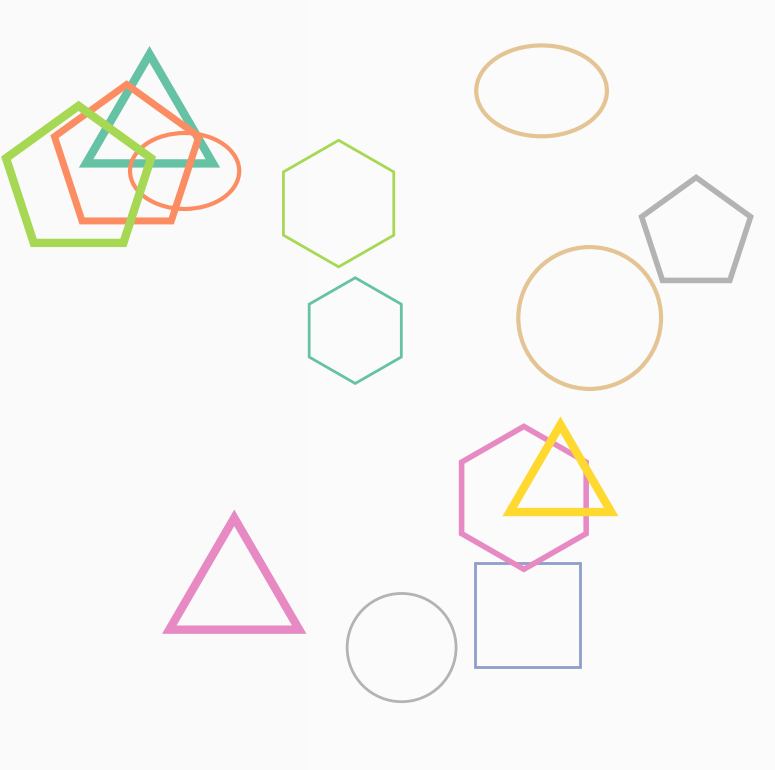[{"shape": "hexagon", "thickness": 1, "radius": 0.34, "center": [0.458, 0.571]}, {"shape": "triangle", "thickness": 3, "radius": 0.47, "center": [0.193, 0.835]}, {"shape": "oval", "thickness": 1.5, "radius": 0.35, "center": [0.238, 0.778]}, {"shape": "pentagon", "thickness": 2.5, "radius": 0.49, "center": [0.163, 0.792]}, {"shape": "square", "thickness": 1, "radius": 0.34, "center": [0.681, 0.201]}, {"shape": "hexagon", "thickness": 2, "radius": 0.46, "center": [0.676, 0.353]}, {"shape": "triangle", "thickness": 3, "radius": 0.48, "center": [0.302, 0.231]}, {"shape": "pentagon", "thickness": 3, "radius": 0.49, "center": [0.101, 0.764]}, {"shape": "hexagon", "thickness": 1, "radius": 0.41, "center": [0.437, 0.736]}, {"shape": "triangle", "thickness": 3, "radius": 0.38, "center": [0.723, 0.373]}, {"shape": "oval", "thickness": 1.5, "radius": 0.42, "center": [0.699, 0.882]}, {"shape": "circle", "thickness": 1.5, "radius": 0.46, "center": [0.761, 0.587]}, {"shape": "circle", "thickness": 1, "radius": 0.35, "center": [0.518, 0.159]}, {"shape": "pentagon", "thickness": 2, "radius": 0.37, "center": [0.898, 0.696]}]